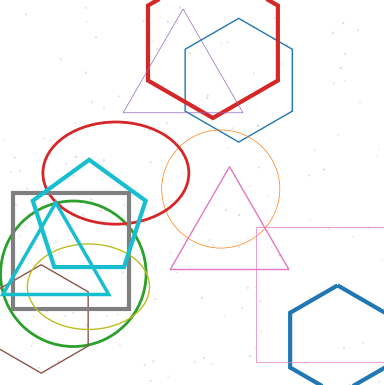[{"shape": "hexagon", "thickness": 3, "radius": 0.71, "center": [0.877, 0.117]}, {"shape": "hexagon", "thickness": 1, "radius": 0.8, "center": [0.62, 0.792]}, {"shape": "circle", "thickness": 0.5, "radius": 0.77, "center": [0.573, 0.509]}, {"shape": "circle", "thickness": 2, "radius": 0.95, "center": [0.19, 0.289]}, {"shape": "oval", "thickness": 2, "radius": 0.95, "center": [0.301, 0.55]}, {"shape": "hexagon", "thickness": 3, "radius": 0.97, "center": [0.553, 0.888]}, {"shape": "triangle", "thickness": 0.5, "radius": 0.9, "center": [0.475, 0.797]}, {"shape": "hexagon", "thickness": 1, "radius": 0.7, "center": [0.107, 0.172]}, {"shape": "triangle", "thickness": 1, "radius": 0.89, "center": [0.596, 0.389]}, {"shape": "square", "thickness": 0.5, "radius": 0.87, "center": [0.841, 0.235]}, {"shape": "square", "thickness": 3, "radius": 0.75, "center": [0.183, 0.349]}, {"shape": "oval", "thickness": 1, "radius": 0.79, "center": [0.23, 0.255]}, {"shape": "pentagon", "thickness": 3, "radius": 0.77, "center": [0.232, 0.431]}, {"shape": "triangle", "thickness": 2.5, "radius": 0.79, "center": [0.145, 0.315]}]